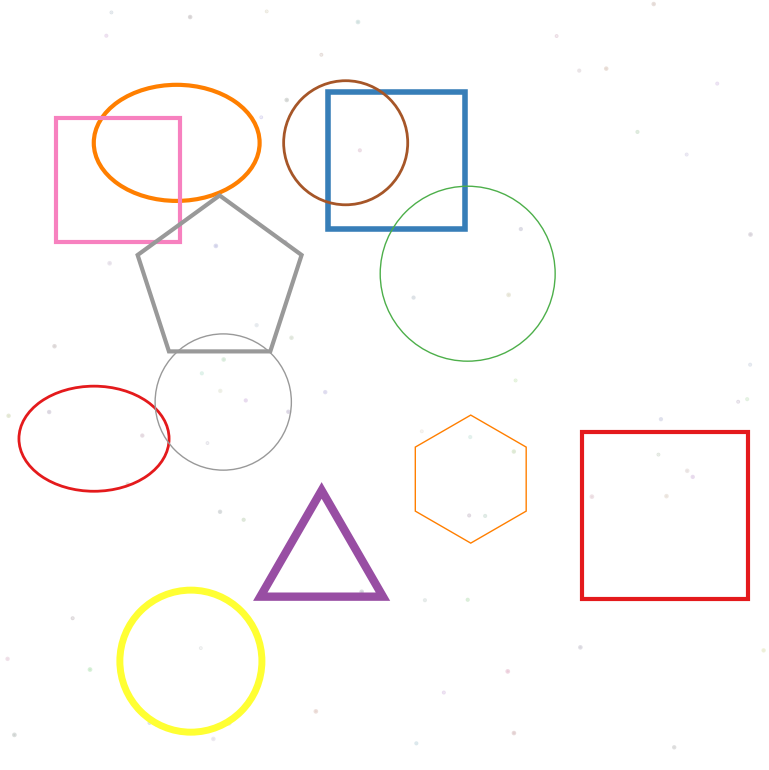[{"shape": "oval", "thickness": 1, "radius": 0.49, "center": [0.122, 0.43]}, {"shape": "square", "thickness": 1.5, "radius": 0.54, "center": [0.863, 0.331]}, {"shape": "square", "thickness": 2, "radius": 0.45, "center": [0.515, 0.791]}, {"shape": "circle", "thickness": 0.5, "radius": 0.57, "center": [0.607, 0.645]}, {"shape": "triangle", "thickness": 3, "radius": 0.46, "center": [0.418, 0.271]}, {"shape": "hexagon", "thickness": 0.5, "radius": 0.42, "center": [0.611, 0.378]}, {"shape": "oval", "thickness": 1.5, "radius": 0.54, "center": [0.229, 0.814]}, {"shape": "circle", "thickness": 2.5, "radius": 0.46, "center": [0.248, 0.141]}, {"shape": "circle", "thickness": 1, "radius": 0.4, "center": [0.449, 0.815]}, {"shape": "square", "thickness": 1.5, "radius": 0.4, "center": [0.153, 0.766]}, {"shape": "pentagon", "thickness": 1.5, "radius": 0.56, "center": [0.285, 0.634]}, {"shape": "circle", "thickness": 0.5, "radius": 0.44, "center": [0.29, 0.478]}]